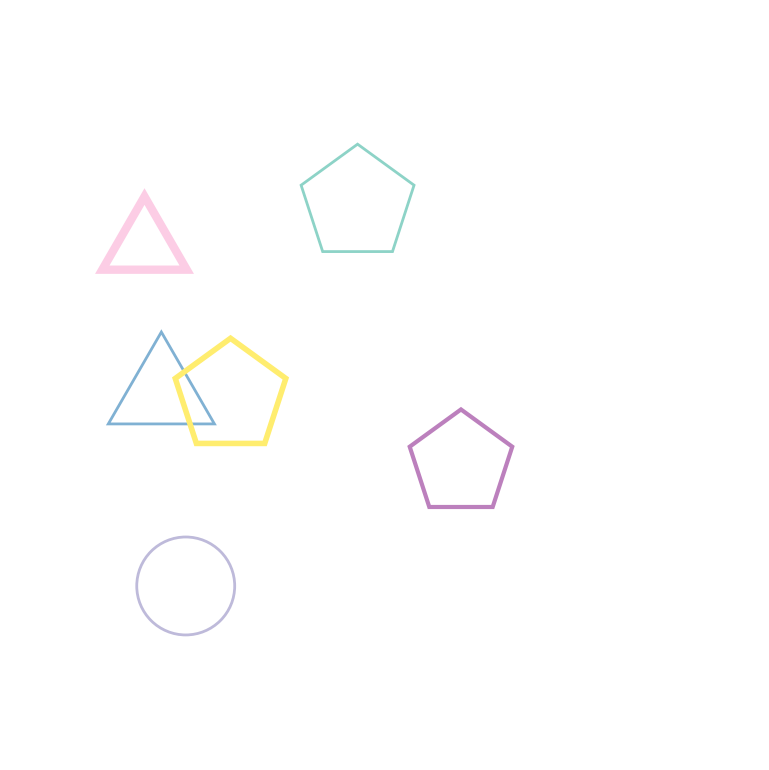[{"shape": "pentagon", "thickness": 1, "radius": 0.39, "center": [0.464, 0.736]}, {"shape": "circle", "thickness": 1, "radius": 0.32, "center": [0.241, 0.239]}, {"shape": "triangle", "thickness": 1, "radius": 0.4, "center": [0.21, 0.489]}, {"shape": "triangle", "thickness": 3, "radius": 0.32, "center": [0.188, 0.681]}, {"shape": "pentagon", "thickness": 1.5, "radius": 0.35, "center": [0.599, 0.398]}, {"shape": "pentagon", "thickness": 2, "radius": 0.38, "center": [0.299, 0.485]}]